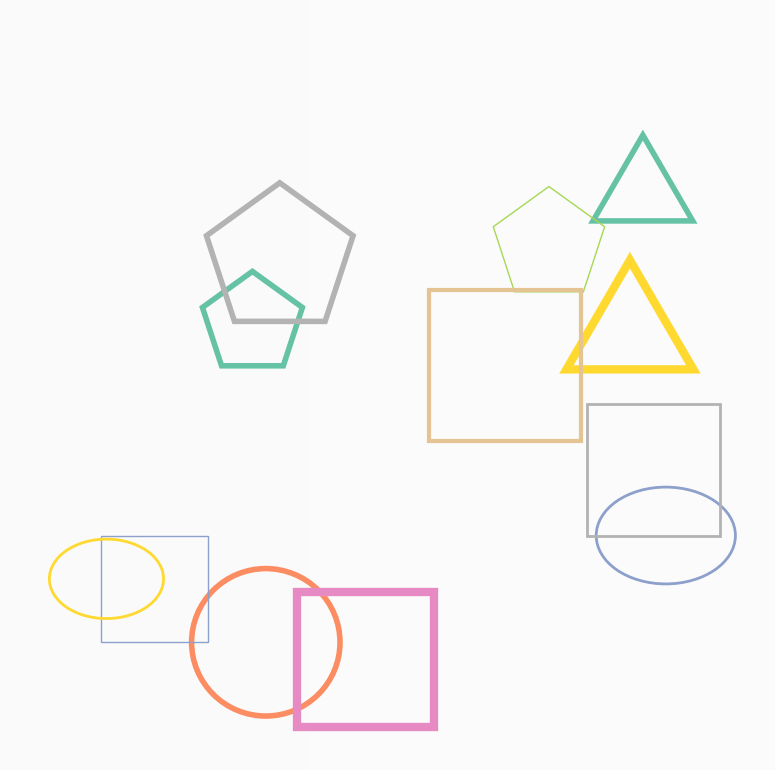[{"shape": "pentagon", "thickness": 2, "radius": 0.34, "center": [0.326, 0.58]}, {"shape": "triangle", "thickness": 2, "radius": 0.37, "center": [0.829, 0.75]}, {"shape": "circle", "thickness": 2, "radius": 0.48, "center": [0.343, 0.166]}, {"shape": "oval", "thickness": 1, "radius": 0.45, "center": [0.859, 0.305]}, {"shape": "square", "thickness": 0.5, "radius": 0.34, "center": [0.2, 0.236]}, {"shape": "square", "thickness": 3, "radius": 0.44, "center": [0.472, 0.144]}, {"shape": "pentagon", "thickness": 0.5, "radius": 0.38, "center": [0.708, 0.682]}, {"shape": "triangle", "thickness": 3, "radius": 0.47, "center": [0.813, 0.568]}, {"shape": "oval", "thickness": 1, "radius": 0.37, "center": [0.137, 0.248]}, {"shape": "square", "thickness": 1.5, "radius": 0.49, "center": [0.652, 0.525]}, {"shape": "pentagon", "thickness": 2, "radius": 0.5, "center": [0.361, 0.663]}, {"shape": "square", "thickness": 1, "radius": 0.43, "center": [0.843, 0.389]}]